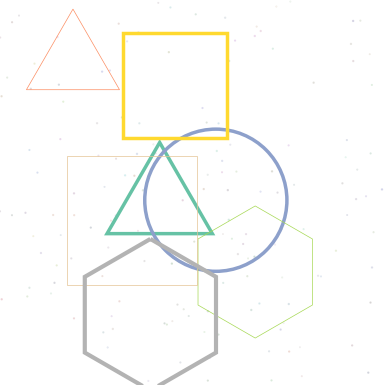[{"shape": "triangle", "thickness": 2.5, "radius": 0.79, "center": [0.415, 0.472]}, {"shape": "triangle", "thickness": 0.5, "radius": 0.7, "center": [0.19, 0.837]}, {"shape": "circle", "thickness": 2.5, "radius": 0.92, "center": [0.561, 0.48]}, {"shape": "hexagon", "thickness": 0.5, "radius": 0.86, "center": [0.663, 0.293]}, {"shape": "square", "thickness": 2.5, "radius": 0.68, "center": [0.454, 0.777]}, {"shape": "square", "thickness": 0.5, "radius": 0.84, "center": [0.343, 0.427]}, {"shape": "hexagon", "thickness": 3, "radius": 0.98, "center": [0.391, 0.183]}]